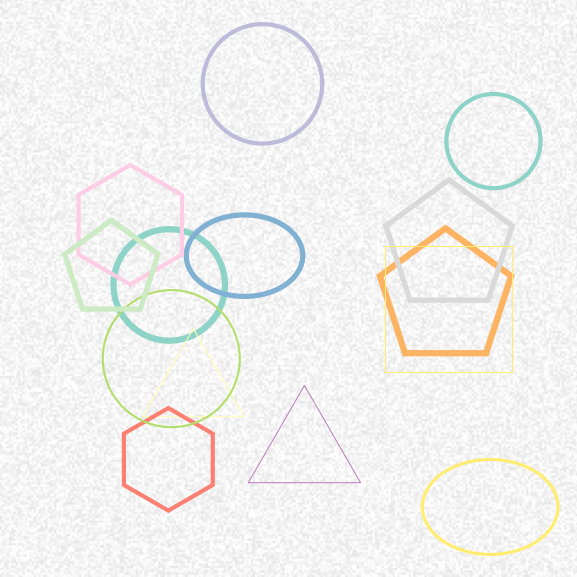[{"shape": "circle", "thickness": 2, "radius": 0.41, "center": [0.855, 0.755]}, {"shape": "circle", "thickness": 3, "radius": 0.48, "center": [0.293, 0.506]}, {"shape": "triangle", "thickness": 0.5, "radius": 0.51, "center": [0.335, 0.329]}, {"shape": "circle", "thickness": 2, "radius": 0.52, "center": [0.454, 0.854]}, {"shape": "hexagon", "thickness": 2, "radius": 0.44, "center": [0.291, 0.204]}, {"shape": "oval", "thickness": 2.5, "radius": 0.5, "center": [0.423, 0.556]}, {"shape": "pentagon", "thickness": 3, "radius": 0.6, "center": [0.771, 0.484]}, {"shape": "circle", "thickness": 1, "radius": 0.59, "center": [0.297, 0.378]}, {"shape": "hexagon", "thickness": 2, "radius": 0.52, "center": [0.226, 0.61]}, {"shape": "pentagon", "thickness": 2.5, "radius": 0.58, "center": [0.778, 0.573]}, {"shape": "triangle", "thickness": 0.5, "radius": 0.56, "center": [0.527, 0.219]}, {"shape": "pentagon", "thickness": 2.5, "radius": 0.42, "center": [0.193, 0.533]}, {"shape": "square", "thickness": 0.5, "radius": 0.55, "center": [0.777, 0.464]}, {"shape": "oval", "thickness": 1.5, "radius": 0.59, "center": [0.849, 0.121]}]